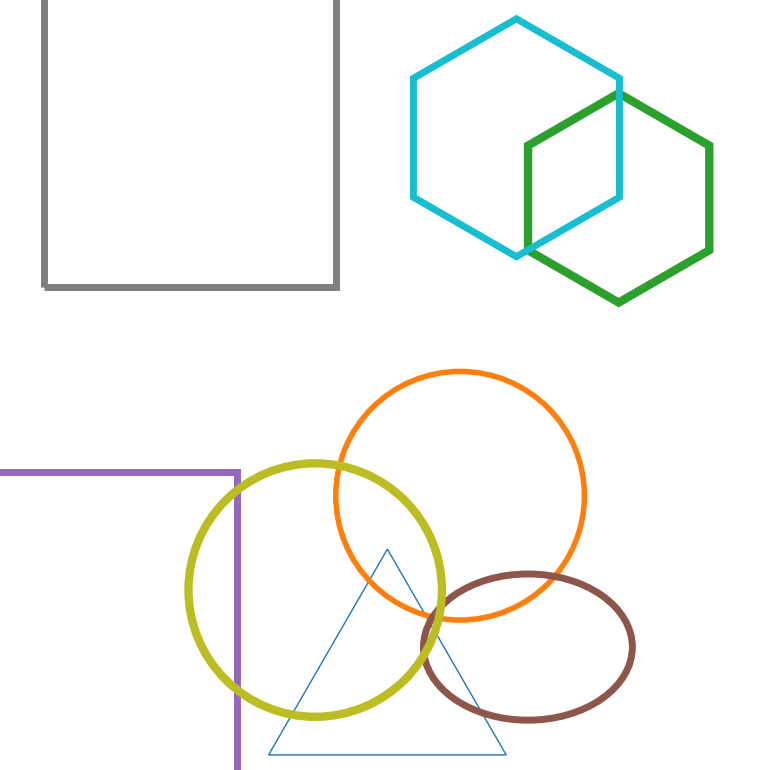[{"shape": "triangle", "thickness": 0.5, "radius": 0.89, "center": [0.503, 0.109]}, {"shape": "circle", "thickness": 2, "radius": 0.81, "center": [0.598, 0.356]}, {"shape": "hexagon", "thickness": 3, "radius": 0.68, "center": [0.803, 0.743]}, {"shape": "square", "thickness": 2.5, "radius": 0.98, "center": [0.113, 0.192]}, {"shape": "oval", "thickness": 2.5, "radius": 0.68, "center": [0.686, 0.16]}, {"shape": "square", "thickness": 2.5, "radius": 0.95, "center": [0.247, 0.817]}, {"shape": "circle", "thickness": 3, "radius": 0.82, "center": [0.409, 0.234]}, {"shape": "hexagon", "thickness": 2.5, "radius": 0.77, "center": [0.671, 0.821]}]